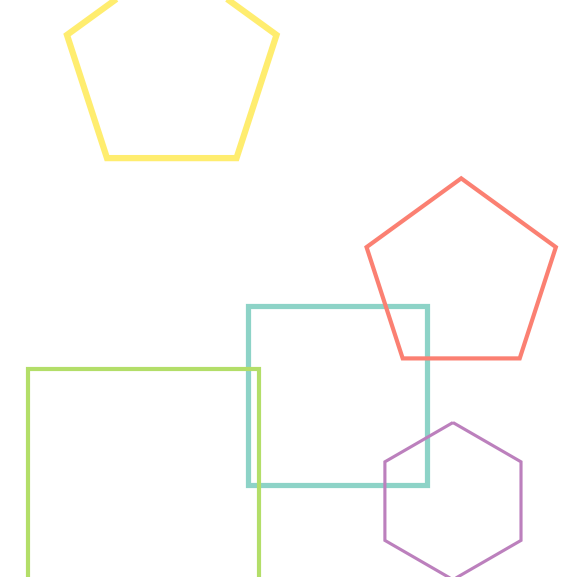[{"shape": "square", "thickness": 2.5, "radius": 0.78, "center": [0.585, 0.314]}, {"shape": "pentagon", "thickness": 2, "radius": 0.86, "center": [0.799, 0.518]}, {"shape": "square", "thickness": 2, "radius": 1.0, "center": [0.249, 0.161]}, {"shape": "hexagon", "thickness": 1.5, "radius": 0.68, "center": [0.784, 0.131]}, {"shape": "pentagon", "thickness": 3, "radius": 0.95, "center": [0.297, 0.88]}]